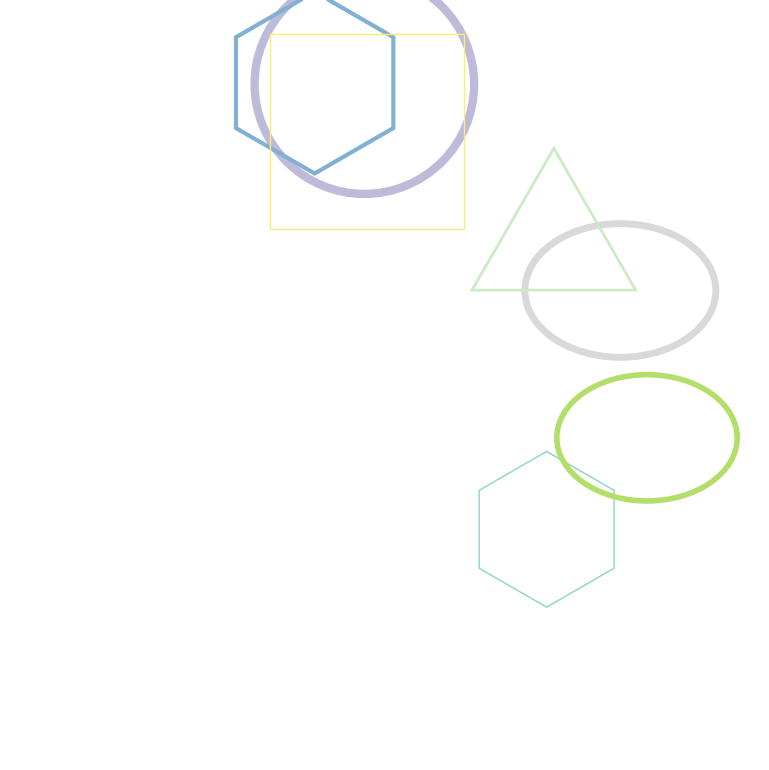[{"shape": "hexagon", "thickness": 0.5, "radius": 0.51, "center": [0.71, 0.313]}, {"shape": "circle", "thickness": 3, "radius": 0.71, "center": [0.473, 0.891]}, {"shape": "hexagon", "thickness": 1.5, "radius": 0.59, "center": [0.409, 0.893]}, {"shape": "oval", "thickness": 2, "radius": 0.59, "center": [0.84, 0.431]}, {"shape": "oval", "thickness": 2.5, "radius": 0.62, "center": [0.806, 0.623]}, {"shape": "triangle", "thickness": 1, "radius": 0.61, "center": [0.719, 0.685]}, {"shape": "square", "thickness": 0.5, "radius": 0.63, "center": [0.476, 0.829]}]